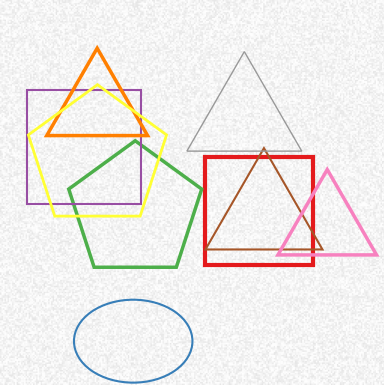[{"shape": "square", "thickness": 3, "radius": 0.7, "center": [0.672, 0.451]}, {"shape": "oval", "thickness": 1.5, "radius": 0.77, "center": [0.346, 0.114]}, {"shape": "pentagon", "thickness": 2.5, "radius": 0.91, "center": [0.351, 0.453]}, {"shape": "square", "thickness": 1.5, "radius": 0.74, "center": [0.218, 0.619]}, {"shape": "triangle", "thickness": 2.5, "radius": 0.76, "center": [0.252, 0.723]}, {"shape": "pentagon", "thickness": 2, "radius": 0.94, "center": [0.253, 0.591]}, {"shape": "triangle", "thickness": 1.5, "radius": 0.88, "center": [0.686, 0.44]}, {"shape": "triangle", "thickness": 2.5, "radius": 0.74, "center": [0.85, 0.412]}, {"shape": "triangle", "thickness": 1, "radius": 0.86, "center": [0.635, 0.694]}]